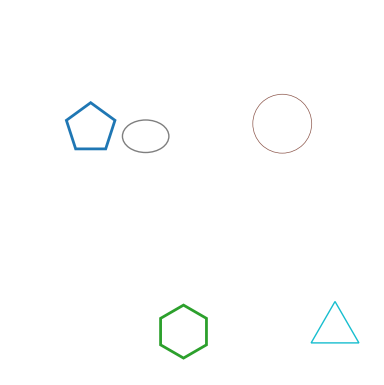[{"shape": "pentagon", "thickness": 2, "radius": 0.33, "center": [0.236, 0.667]}, {"shape": "hexagon", "thickness": 2, "radius": 0.34, "center": [0.477, 0.139]}, {"shape": "circle", "thickness": 0.5, "radius": 0.38, "center": [0.733, 0.679]}, {"shape": "oval", "thickness": 1, "radius": 0.3, "center": [0.378, 0.646]}, {"shape": "triangle", "thickness": 1, "radius": 0.36, "center": [0.87, 0.145]}]